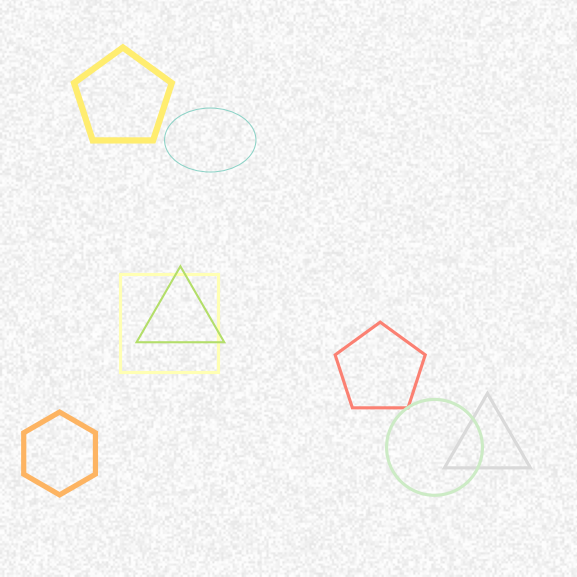[{"shape": "oval", "thickness": 0.5, "radius": 0.4, "center": [0.364, 0.757]}, {"shape": "square", "thickness": 1.5, "radius": 0.43, "center": [0.293, 0.439]}, {"shape": "pentagon", "thickness": 1.5, "radius": 0.41, "center": [0.658, 0.359]}, {"shape": "hexagon", "thickness": 2.5, "radius": 0.36, "center": [0.103, 0.214]}, {"shape": "triangle", "thickness": 1, "radius": 0.44, "center": [0.312, 0.45]}, {"shape": "triangle", "thickness": 1.5, "radius": 0.43, "center": [0.844, 0.232]}, {"shape": "circle", "thickness": 1.5, "radius": 0.41, "center": [0.752, 0.224]}, {"shape": "pentagon", "thickness": 3, "radius": 0.44, "center": [0.213, 0.828]}]